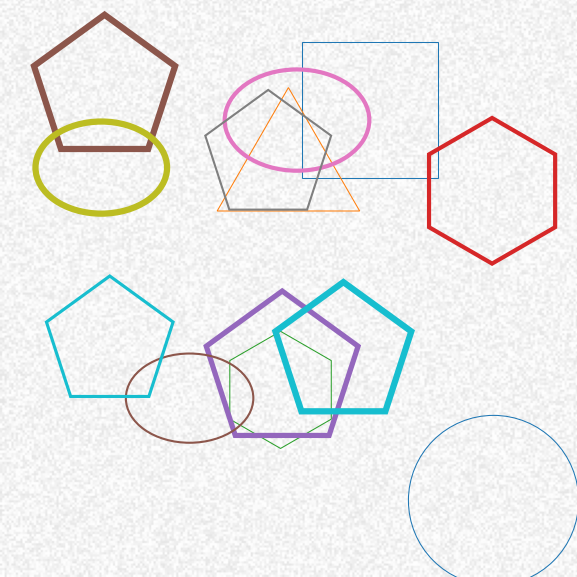[{"shape": "square", "thickness": 0.5, "radius": 0.59, "center": [0.641, 0.808]}, {"shape": "circle", "thickness": 0.5, "radius": 0.74, "center": [0.855, 0.132]}, {"shape": "triangle", "thickness": 0.5, "radius": 0.71, "center": [0.499, 0.705]}, {"shape": "hexagon", "thickness": 0.5, "radius": 0.51, "center": [0.486, 0.324]}, {"shape": "hexagon", "thickness": 2, "radius": 0.63, "center": [0.852, 0.669]}, {"shape": "pentagon", "thickness": 2.5, "radius": 0.69, "center": [0.489, 0.357]}, {"shape": "oval", "thickness": 1, "radius": 0.55, "center": [0.328, 0.31]}, {"shape": "pentagon", "thickness": 3, "radius": 0.64, "center": [0.181, 0.845]}, {"shape": "oval", "thickness": 2, "radius": 0.63, "center": [0.514, 0.791]}, {"shape": "pentagon", "thickness": 1, "radius": 0.57, "center": [0.464, 0.729]}, {"shape": "oval", "thickness": 3, "radius": 0.57, "center": [0.175, 0.709]}, {"shape": "pentagon", "thickness": 1.5, "radius": 0.58, "center": [0.19, 0.406]}, {"shape": "pentagon", "thickness": 3, "radius": 0.62, "center": [0.595, 0.387]}]